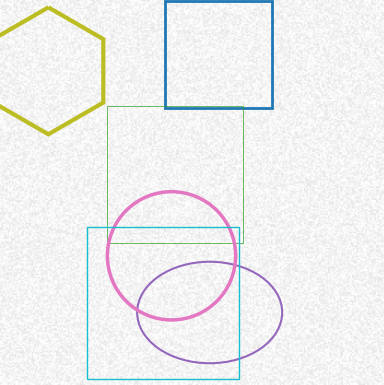[{"shape": "square", "thickness": 2, "radius": 0.69, "center": [0.568, 0.858]}, {"shape": "square", "thickness": 0.5, "radius": 0.89, "center": [0.454, 0.547]}, {"shape": "oval", "thickness": 1.5, "radius": 0.94, "center": [0.545, 0.188]}, {"shape": "circle", "thickness": 2.5, "radius": 0.83, "center": [0.446, 0.336]}, {"shape": "hexagon", "thickness": 3, "radius": 0.82, "center": [0.126, 0.816]}, {"shape": "square", "thickness": 1, "radius": 0.99, "center": [0.423, 0.213]}]